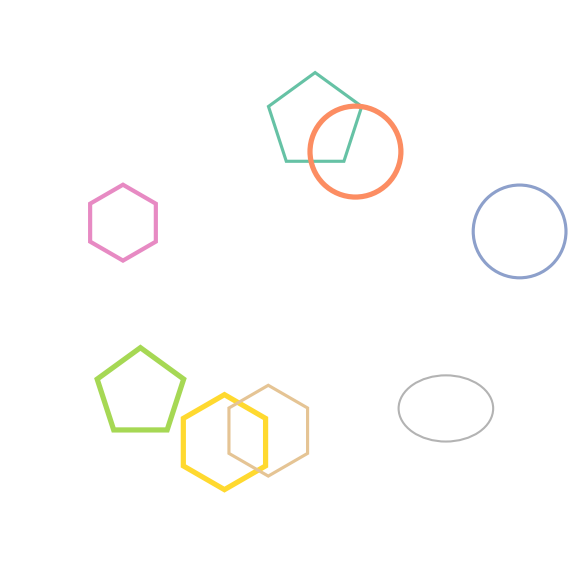[{"shape": "pentagon", "thickness": 1.5, "radius": 0.42, "center": [0.546, 0.789]}, {"shape": "circle", "thickness": 2.5, "radius": 0.39, "center": [0.616, 0.737]}, {"shape": "circle", "thickness": 1.5, "radius": 0.4, "center": [0.9, 0.598]}, {"shape": "hexagon", "thickness": 2, "radius": 0.33, "center": [0.213, 0.614]}, {"shape": "pentagon", "thickness": 2.5, "radius": 0.39, "center": [0.243, 0.318]}, {"shape": "hexagon", "thickness": 2.5, "radius": 0.41, "center": [0.389, 0.234]}, {"shape": "hexagon", "thickness": 1.5, "radius": 0.39, "center": [0.465, 0.253]}, {"shape": "oval", "thickness": 1, "radius": 0.41, "center": [0.772, 0.292]}]